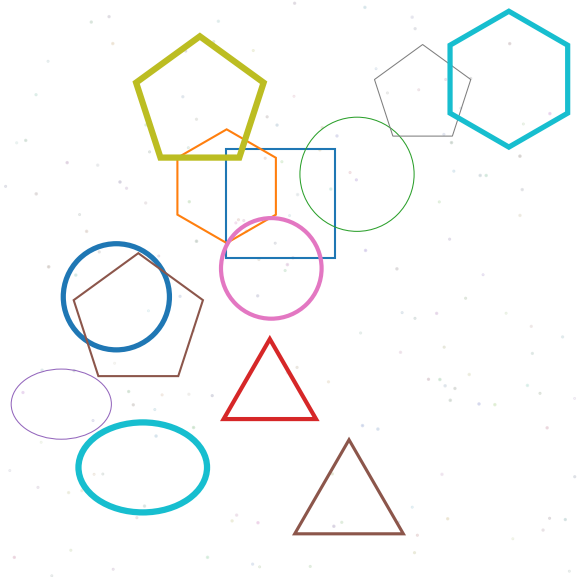[{"shape": "square", "thickness": 1, "radius": 0.47, "center": [0.485, 0.647]}, {"shape": "circle", "thickness": 2.5, "radius": 0.46, "center": [0.201, 0.485]}, {"shape": "hexagon", "thickness": 1, "radius": 0.49, "center": [0.392, 0.677]}, {"shape": "circle", "thickness": 0.5, "radius": 0.49, "center": [0.618, 0.697]}, {"shape": "triangle", "thickness": 2, "radius": 0.46, "center": [0.467, 0.32]}, {"shape": "oval", "thickness": 0.5, "radius": 0.43, "center": [0.106, 0.299]}, {"shape": "pentagon", "thickness": 1, "radius": 0.59, "center": [0.24, 0.443]}, {"shape": "triangle", "thickness": 1.5, "radius": 0.54, "center": [0.604, 0.129]}, {"shape": "circle", "thickness": 2, "radius": 0.44, "center": [0.47, 0.534]}, {"shape": "pentagon", "thickness": 0.5, "radius": 0.44, "center": [0.732, 0.834]}, {"shape": "pentagon", "thickness": 3, "radius": 0.58, "center": [0.346, 0.82]}, {"shape": "oval", "thickness": 3, "radius": 0.56, "center": [0.247, 0.19]}, {"shape": "hexagon", "thickness": 2.5, "radius": 0.59, "center": [0.881, 0.862]}]